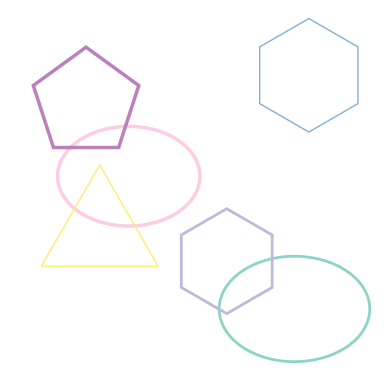[{"shape": "oval", "thickness": 2, "radius": 0.98, "center": [0.765, 0.197]}, {"shape": "hexagon", "thickness": 2, "radius": 0.68, "center": [0.589, 0.322]}, {"shape": "hexagon", "thickness": 1, "radius": 0.74, "center": [0.802, 0.804]}, {"shape": "oval", "thickness": 2.5, "radius": 0.92, "center": [0.334, 0.542]}, {"shape": "pentagon", "thickness": 2.5, "radius": 0.72, "center": [0.224, 0.733]}, {"shape": "triangle", "thickness": 1, "radius": 0.88, "center": [0.259, 0.396]}]